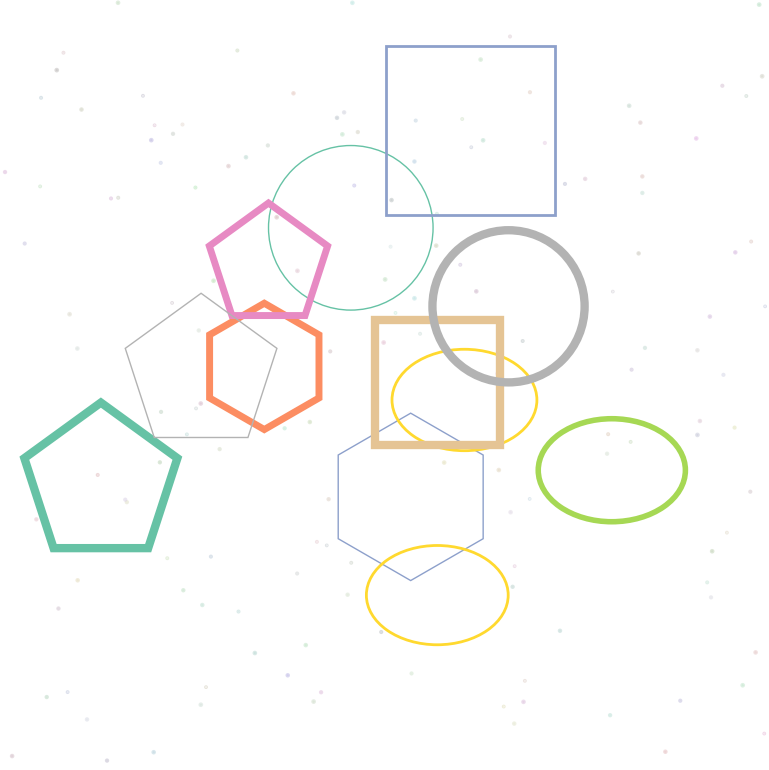[{"shape": "circle", "thickness": 0.5, "radius": 0.53, "center": [0.456, 0.704]}, {"shape": "pentagon", "thickness": 3, "radius": 0.52, "center": [0.131, 0.373]}, {"shape": "hexagon", "thickness": 2.5, "radius": 0.41, "center": [0.343, 0.524]}, {"shape": "square", "thickness": 1, "radius": 0.55, "center": [0.611, 0.831]}, {"shape": "hexagon", "thickness": 0.5, "radius": 0.54, "center": [0.533, 0.355]}, {"shape": "pentagon", "thickness": 2.5, "radius": 0.4, "center": [0.349, 0.656]}, {"shape": "oval", "thickness": 2, "radius": 0.48, "center": [0.795, 0.389]}, {"shape": "oval", "thickness": 1, "radius": 0.46, "center": [0.568, 0.227]}, {"shape": "oval", "thickness": 1, "radius": 0.47, "center": [0.603, 0.481]}, {"shape": "square", "thickness": 3, "radius": 0.4, "center": [0.568, 0.503]}, {"shape": "pentagon", "thickness": 0.5, "radius": 0.52, "center": [0.261, 0.516]}, {"shape": "circle", "thickness": 3, "radius": 0.49, "center": [0.66, 0.602]}]